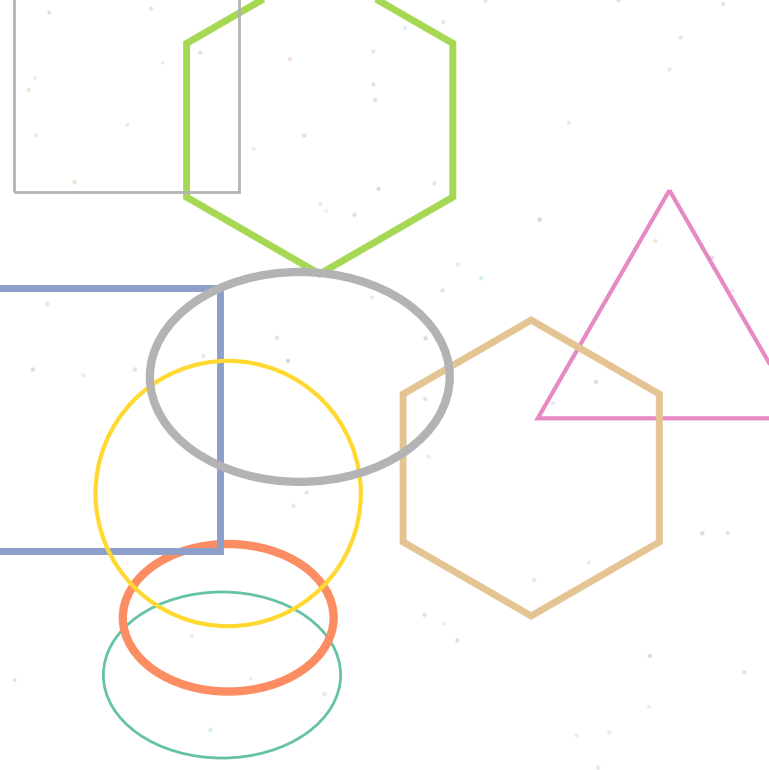[{"shape": "oval", "thickness": 1, "radius": 0.77, "center": [0.288, 0.123]}, {"shape": "oval", "thickness": 3, "radius": 0.68, "center": [0.296, 0.198]}, {"shape": "square", "thickness": 2.5, "radius": 0.85, "center": [0.115, 0.455]}, {"shape": "triangle", "thickness": 1.5, "radius": 0.99, "center": [0.869, 0.555]}, {"shape": "hexagon", "thickness": 2.5, "radius": 1.0, "center": [0.415, 0.844]}, {"shape": "circle", "thickness": 1.5, "radius": 0.86, "center": [0.296, 0.359]}, {"shape": "hexagon", "thickness": 2.5, "radius": 0.96, "center": [0.69, 0.392]}, {"shape": "square", "thickness": 1, "radius": 0.73, "center": [0.164, 0.896]}, {"shape": "oval", "thickness": 3, "radius": 0.97, "center": [0.389, 0.511]}]